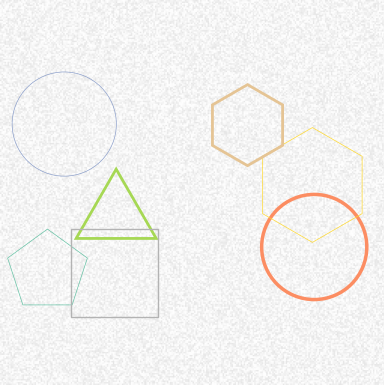[{"shape": "pentagon", "thickness": 0.5, "radius": 0.54, "center": [0.123, 0.296]}, {"shape": "circle", "thickness": 2.5, "radius": 0.68, "center": [0.816, 0.358]}, {"shape": "circle", "thickness": 0.5, "radius": 0.68, "center": [0.167, 0.678]}, {"shape": "triangle", "thickness": 2, "radius": 0.6, "center": [0.302, 0.441]}, {"shape": "hexagon", "thickness": 0.5, "radius": 0.75, "center": [0.811, 0.52]}, {"shape": "hexagon", "thickness": 2, "radius": 0.53, "center": [0.643, 0.675]}, {"shape": "square", "thickness": 1, "radius": 0.57, "center": [0.298, 0.291]}]